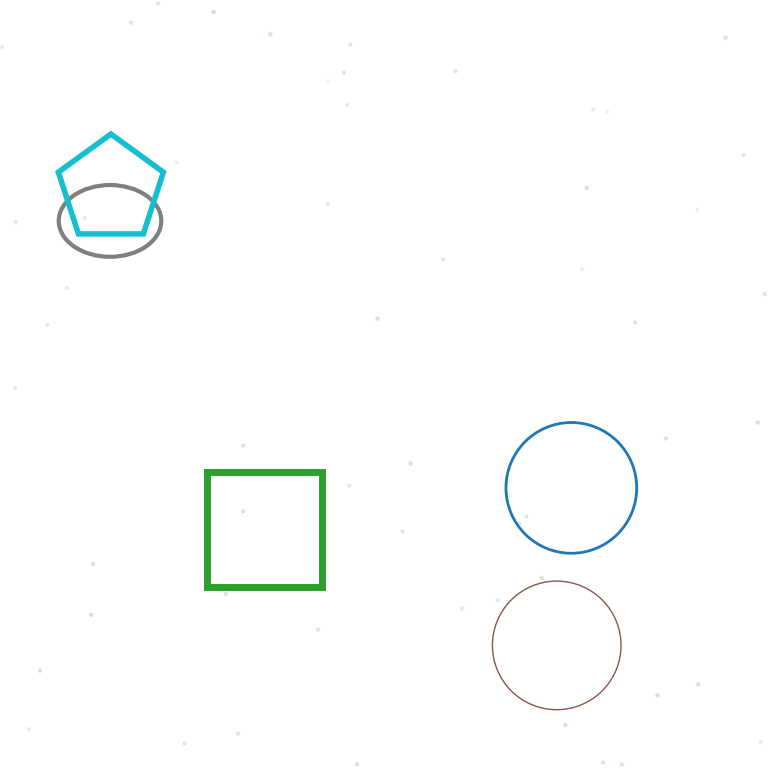[{"shape": "circle", "thickness": 1, "radius": 0.42, "center": [0.742, 0.366]}, {"shape": "square", "thickness": 2.5, "radius": 0.37, "center": [0.344, 0.312]}, {"shape": "circle", "thickness": 0.5, "radius": 0.42, "center": [0.723, 0.162]}, {"shape": "oval", "thickness": 1.5, "radius": 0.33, "center": [0.143, 0.713]}, {"shape": "pentagon", "thickness": 2, "radius": 0.36, "center": [0.144, 0.754]}]